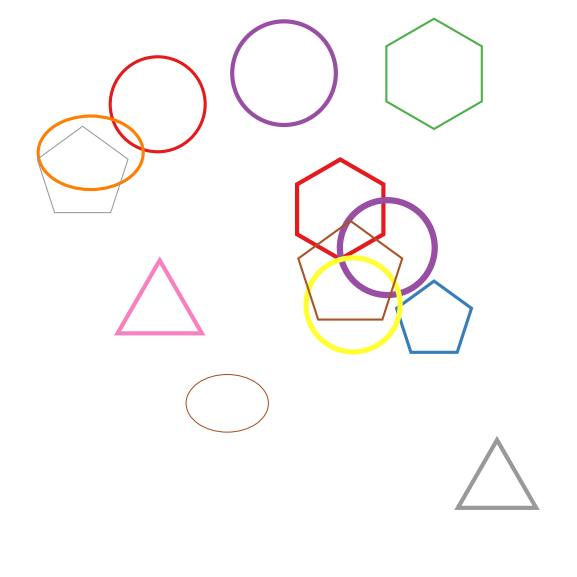[{"shape": "circle", "thickness": 1.5, "radius": 0.41, "center": [0.273, 0.819]}, {"shape": "hexagon", "thickness": 2, "radius": 0.43, "center": [0.589, 0.637]}, {"shape": "pentagon", "thickness": 1.5, "radius": 0.34, "center": [0.752, 0.444]}, {"shape": "hexagon", "thickness": 1, "radius": 0.48, "center": [0.752, 0.871]}, {"shape": "circle", "thickness": 2, "radius": 0.45, "center": [0.492, 0.872]}, {"shape": "circle", "thickness": 3, "radius": 0.41, "center": [0.671, 0.57]}, {"shape": "oval", "thickness": 1.5, "radius": 0.45, "center": [0.157, 0.735]}, {"shape": "circle", "thickness": 2.5, "radius": 0.41, "center": [0.611, 0.471]}, {"shape": "oval", "thickness": 0.5, "radius": 0.36, "center": [0.394, 0.301]}, {"shape": "pentagon", "thickness": 1, "radius": 0.47, "center": [0.607, 0.522]}, {"shape": "triangle", "thickness": 2, "radius": 0.42, "center": [0.277, 0.464]}, {"shape": "pentagon", "thickness": 0.5, "radius": 0.41, "center": [0.143, 0.698]}, {"shape": "triangle", "thickness": 2, "radius": 0.39, "center": [0.861, 0.159]}]